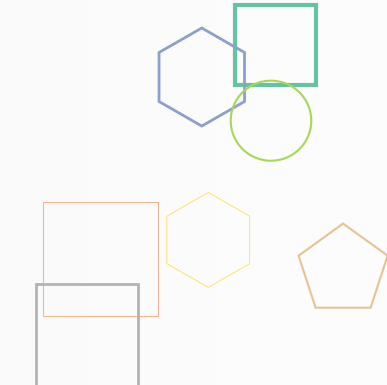[{"shape": "square", "thickness": 3, "radius": 0.52, "center": [0.71, 0.883]}, {"shape": "square", "thickness": 0.5, "radius": 0.74, "center": [0.259, 0.327]}, {"shape": "hexagon", "thickness": 2, "radius": 0.64, "center": [0.521, 0.8]}, {"shape": "circle", "thickness": 1.5, "radius": 0.52, "center": [0.699, 0.687]}, {"shape": "hexagon", "thickness": 0.5, "radius": 0.62, "center": [0.538, 0.377]}, {"shape": "pentagon", "thickness": 1.5, "radius": 0.6, "center": [0.885, 0.299]}, {"shape": "square", "thickness": 2, "radius": 0.66, "center": [0.224, 0.13]}]